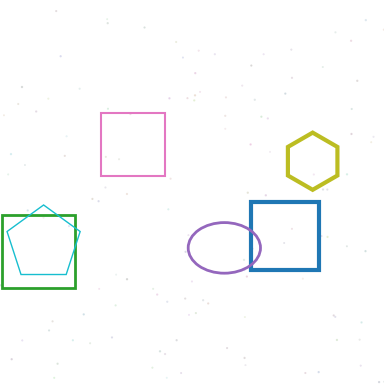[{"shape": "square", "thickness": 3, "radius": 0.44, "center": [0.741, 0.387]}, {"shape": "square", "thickness": 2, "radius": 0.47, "center": [0.101, 0.347]}, {"shape": "oval", "thickness": 2, "radius": 0.47, "center": [0.583, 0.356]}, {"shape": "square", "thickness": 1.5, "radius": 0.41, "center": [0.346, 0.624]}, {"shape": "hexagon", "thickness": 3, "radius": 0.37, "center": [0.812, 0.581]}, {"shape": "pentagon", "thickness": 1, "radius": 0.5, "center": [0.113, 0.368]}]